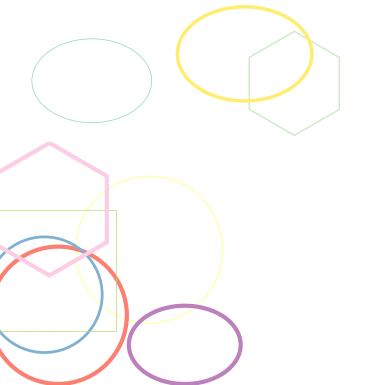[{"shape": "oval", "thickness": 0.5, "radius": 0.78, "center": [0.238, 0.79]}, {"shape": "circle", "thickness": 1, "radius": 0.95, "center": [0.387, 0.351]}, {"shape": "circle", "thickness": 3, "radius": 0.89, "center": [0.151, 0.181]}, {"shape": "circle", "thickness": 2, "radius": 0.75, "center": [0.115, 0.235]}, {"shape": "square", "thickness": 0.5, "radius": 0.79, "center": [0.145, 0.296]}, {"shape": "hexagon", "thickness": 3, "radius": 0.86, "center": [0.128, 0.457]}, {"shape": "oval", "thickness": 3, "radius": 0.73, "center": [0.48, 0.104]}, {"shape": "hexagon", "thickness": 1, "radius": 0.68, "center": [0.764, 0.783]}, {"shape": "oval", "thickness": 2.5, "radius": 0.87, "center": [0.636, 0.86]}]